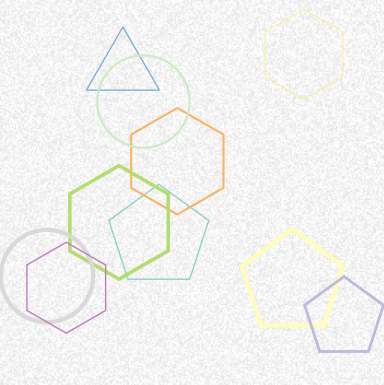[{"shape": "pentagon", "thickness": 1, "radius": 0.68, "center": [0.412, 0.385]}, {"shape": "pentagon", "thickness": 3, "radius": 0.69, "center": [0.76, 0.267]}, {"shape": "pentagon", "thickness": 2, "radius": 0.54, "center": [0.894, 0.174]}, {"shape": "triangle", "thickness": 1, "radius": 0.55, "center": [0.319, 0.821]}, {"shape": "hexagon", "thickness": 1.5, "radius": 0.69, "center": [0.461, 0.581]}, {"shape": "hexagon", "thickness": 2.5, "radius": 0.74, "center": [0.309, 0.422]}, {"shape": "circle", "thickness": 3, "radius": 0.6, "center": [0.122, 0.283]}, {"shape": "hexagon", "thickness": 1, "radius": 0.59, "center": [0.172, 0.253]}, {"shape": "circle", "thickness": 1.5, "radius": 0.6, "center": [0.373, 0.736]}, {"shape": "hexagon", "thickness": 0.5, "radius": 0.58, "center": [0.79, 0.859]}]